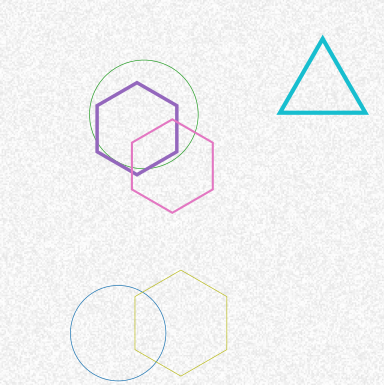[{"shape": "circle", "thickness": 0.5, "radius": 0.62, "center": [0.307, 0.135]}, {"shape": "circle", "thickness": 0.5, "radius": 0.71, "center": [0.374, 0.703]}, {"shape": "hexagon", "thickness": 2.5, "radius": 0.6, "center": [0.356, 0.666]}, {"shape": "hexagon", "thickness": 1.5, "radius": 0.61, "center": [0.448, 0.569]}, {"shape": "hexagon", "thickness": 0.5, "radius": 0.69, "center": [0.47, 0.161]}, {"shape": "triangle", "thickness": 3, "radius": 0.64, "center": [0.838, 0.771]}]